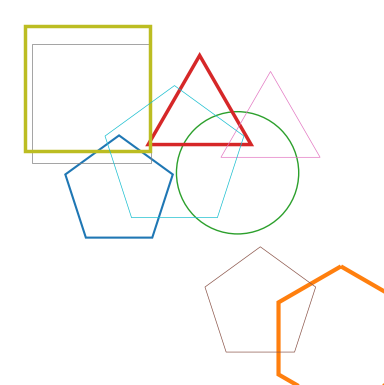[{"shape": "pentagon", "thickness": 1.5, "radius": 0.73, "center": [0.309, 0.502]}, {"shape": "hexagon", "thickness": 3, "radius": 0.94, "center": [0.886, 0.121]}, {"shape": "circle", "thickness": 1, "radius": 0.79, "center": [0.617, 0.551]}, {"shape": "triangle", "thickness": 2.5, "radius": 0.77, "center": [0.519, 0.702]}, {"shape": "pentagon", "thickness": 0.5, "radius": 0.76, "center": [0.676, 0.208]}, {"shape": "triangle", "thickness": 0.5, "radius": 0.74, "center": [0.703, 0.666]}, {"shape": "square", "thickness": 0.5, "radius": 0.77, "center": [0.238, 0.731]}, {"shape": "square", "thickness": 2.5, "radius": 0.82, "center": [0.227, 0.771]}, {"shape": "pentagon", "thickness": 0.5, "radius": 0.95, "center": [0.453, 0.588]}]